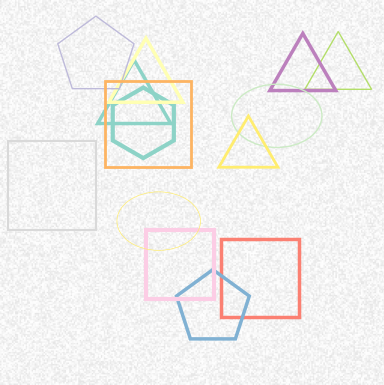[{"shape": "hexagon", "thickness": 3, "radius": 0.46, "center": [0.372, 0.681]}, {"shape": "triangle", "thickness": 2.5, "radius": 0.55, "center": [0.349, 0.734]}, {"shape": "triangle", "thickness": 2.5, "radius": 0.56, "center": [0.379, 0.79]}, {"shape": "pentagon", "thickness": 1, "radius": 0.52, "center": [0.249, 0.854]}, {"shape": "square", "thickness": 2.5, "radius": 0.5, "center": [0.675, 0.279]}, {"shape": "pentagon", "thickness": 2.5, "radius": 0.5, "center": [0.553, 0.2]}, {"shape": "square", "thickness": 2, "radius": 0.56, "center": [0.385, 0.678]}, {"shape": "triangle", "thickness": 1, "radius": 0.5, "center": [0.878, 0.818]}, {"shape": "square", "thickness": 3, "radius": 0.44, "center": [0.467, 0.313]}, {"shape": "square", "thickness": 1.5, "radius": 0.57, "center": [0.135, 0.518]}, {"shape": "triangle", "thickness": 2.5, "radius": 0.49, "center": [0.787, 0.814]}, {"shape": "oval", "thickness": 1, "radius": 0.59, "center": [0.719, 0.699]}, {"shape": "triangle", "thickness": 2, "radius": 0.44, "center": [0.645, 0.61]}, {"shape": "oval", "thickness": 0.5, "radius": 0.54, "center": [0.412, 0.426]}]